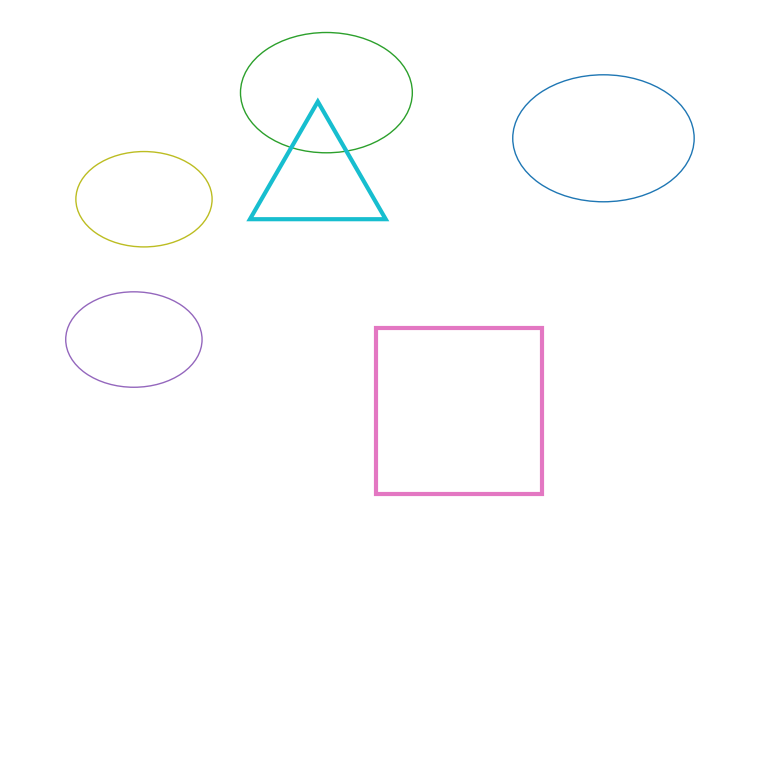[{"shape": "oval", "thickness": 0.5, "radius": 0.59, "center": [0.784, 0.82]}, {"shape": "oval", "thickness": 0.5, "radius": 0.56, "center": [0.424, 0.88]}, {"shape": "oval", "thickness": 0.5, "radius": 0.44, "center": [0.174, 0.559]}, {"shape": "square", "thickness": 1.5, "radius": 0.54, "center": [0.597, 0.466]}, {"shape": "oval", "thickness": 0.5, "radius": 0.44, "center": [0.187, 0.741]}, {"shape": "triangle", "thickness": 1.5, "radius": 0.51, "center": [0.413, 0.766]}]